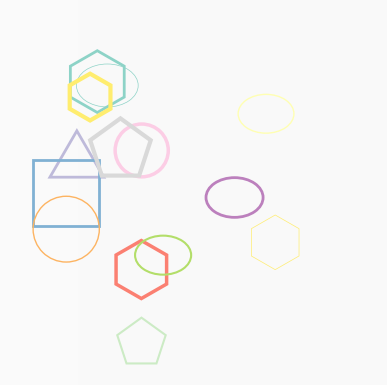[{"shape": "hexagon", "thickness": 2, "radius": 0.4, "center": [0.251, 0.788]}, {"shape": "oval", "thickness": 0.5, "radius": 0.4, "center": [0.277, 0.778]}, {"shape": "oval", "thickness": 1, "radius": 0.36, "center": [0.687, 0.705]}, {"shape": "triangle", "thickness": 2, "radius": 0.4, "center": [0.198, 0.58]}, {"shape": "hexagon", "thickness": 2.5, "radius": 0.38, "center": [0.365, 0.3]}, {"shape": "square", "thickness": 2, "radius": 0.43, "center": [0.17, 0.499]}, {"shape": "circle", "thickness": 1, "radius": 0.43, "center": [0.171, 0.405]}, {"shape": "oval", "thickness": 1.5, "radius": 0.36, "center": [0.421, 0.337]}, {"shape": "circle", "thickness": 2.5, "radius": 0.34, "center": [0.366, 0.609]}, {"shape": "pentagon", "thickness": 3, "radius": 0.41, "center": [0.311, 0.61]}, {"shape": "oval", "thickness": 2, "radius": 0.37, "center": [0.605, 0.487]}, {"shape": "pentagon", "thickness": 1.5, "radius": 0.33, "center": [0.365, 0.109]}, {"shape": "hexagon", "thickness": 0.5, "radius": 0.35, "center": [0.71, 0.371]}, {"shape": "hexagon", "thickness": 3, "radius": 0.3, "center": [0.232, 0.748]}]